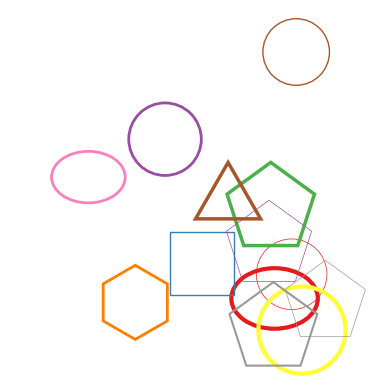[{"shape": "oval", "thickness": 3, "radius": 0.56, "center": [0.713, 0.225]}, {"shape": "circle", "thickness": 0.5, "radius": 0.46, "center": [0.757, 0.288]}, {"shape": "square", "thickness": 1, "radius": 0.41, "center": [0.524, 0.316]}, {"shape": "pentagon", "thickness": 2.5, "radius": 0.6, "center": [0.703, 0.459]}, {"shape": "pentagon", "thickness": 0.5, "radius": 0.58, "center": [0.699, 0.363]}, {"shape": "circle", "thickness": 2, "radius": 0.47, "center": [0.429, 0.638]}, {"shape": "hexagon", "thickness": 2, "radius": 0.48, "center": [0.351, 0.215]}, {"shape": "circle", "thickness": 3, "radius": 0.57, "center": [0.784, 0.143]}, {"shape": "circle", "thickness": 1, "radius": 0.43, "center": [0.769, 0.865]}, {"shape": "triangle", "thickness": 2.5, "radius": 0.49, "center": [0.592, 0.48]}, {"shape": "oval", "thickness": 2, "radius": 0.48, "center": [0.23, 0.54]}, {"shape": "pentagon", "thickness": 1.5, "radius": 0.6, "center": [0.71, 0.147]}, {"shape": "pentagon", "thickness": 0.5, "radius": 0.55, "center": [0.845, 0.214]}]